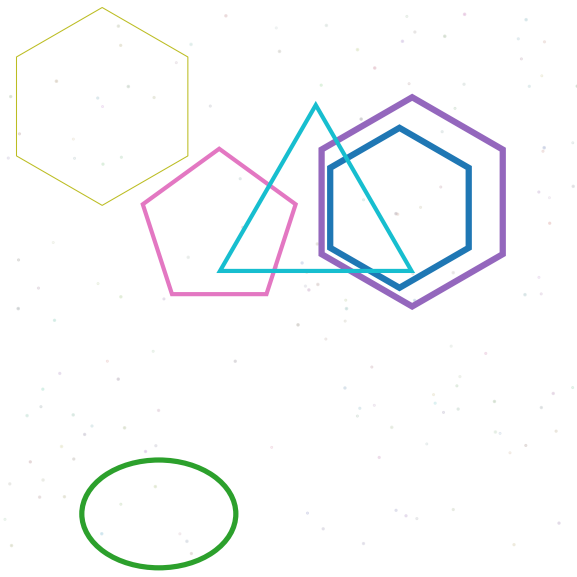[{"shape": "hexagon", "thickness": 3, "radius": 0.69, "center": [0.692, 0.639]}, {"shape": "oval", "thickness": 2.5, "radius": 0.67, "center": [0.275, 0.109]}, {"shape": "hexagon", "thickness": 3, "radius": 0.91, "center": [0.714, 0.65]}, {"shape": "pentagon", "thickness": 2, "radius": 0.7, "center": [0.38, 0.602]}, {"shape": "hexagon", "thickness": 0.5, "radius": 0.86, "center": [0.177, 0.815]}, {"shape": "triangle", "thickness": 2, "radius": 0.96, "center": [0.547, 0.626]}]